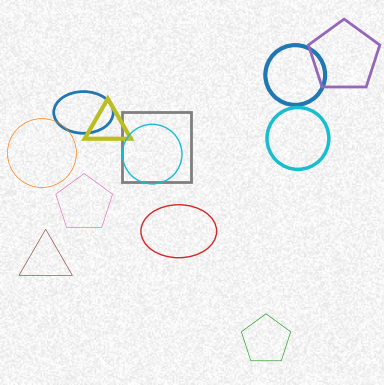[{"shape": "circle", "thickness": 3, "radius": 0.39, "center": [0.767, 0.805]}, {"shape": "oval", "thickness": 2, "radius": 0.39, "center": [0.217, 0.708]}, {"shape": "circle", "thickness": 0.5, "radius": 0.45, "center": [0.109, 0.602]}, {"shape": "pentagon", "thickness": 0.5, "radius": 0.34, "center": [0.691, 0.117]}, {"shape": "oval", "thickness": 1, "radius": 0.49, "center": [0.464, 0.399]}, {"shape": "pentagon", "thickness": 2, "radius": 0.49, "center": [0.894, 0.853]}, {"shape": "triangle", "thickness": 0.5, "radius": 0.4, "center": [0.119, 0.325]}, {"shape": "pentagon", "thickness": 0.5, "radius": 0.39, "center": [0.219, 0.472]}, {"shape": "square", "thickness": 2, "radius": 0.45, "center": [0.407, 0.618]}, {"shape": "triangle", "thickness": 3, "radius": 0.35, "center": [0.28, 0.674]}, {"shape": "circle", "thickness": 1, "radius": 0.39, "center": [0.395, 0.6]}, {"shape": "circle", "thickness": 2.5, "radius": 0.4, "center": [0.774, 0.64]}]